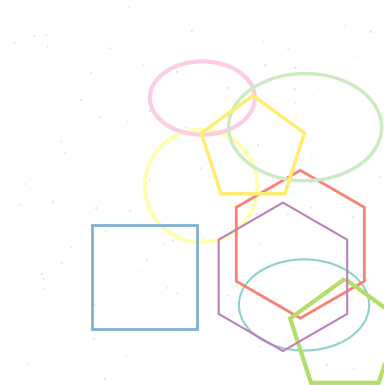[{"shape": "oval", "thickness": 1.5, "radius": 0.85, "center": [0.79, 0.208]}, {"shape": "circle", "thickness": 3, "radius": 0.73, "center": [0.523, 0.517]}, {"shape": "hexagon", "thickness": 2, "radius": 0.96, "center": [0.78, 0.366]}, {"shape": "square", "thickness": 2, "radius": 0.68, "center": [0.375, 0.281]}, {"shape": "pentagon", "thickness": 3, "radius": 0.75, "center": [0.896, 0.127]}, {"shape": "oval", "thickness": 3, "radius": 0.68, "center": [0.526, 0.745]}, {"shape": "hexagon", "thickness": 1.5, "radius": 0.96, "center": [0.735, 0.281]}, {"shape": "oval", "thickness": 2.5, "radius": 0.99, "center": [0.793, 0.67]}, {"shape": "pentagon", "thickness": 2.5, "radius": 0.71, "center": [0.657, 0.611]}]